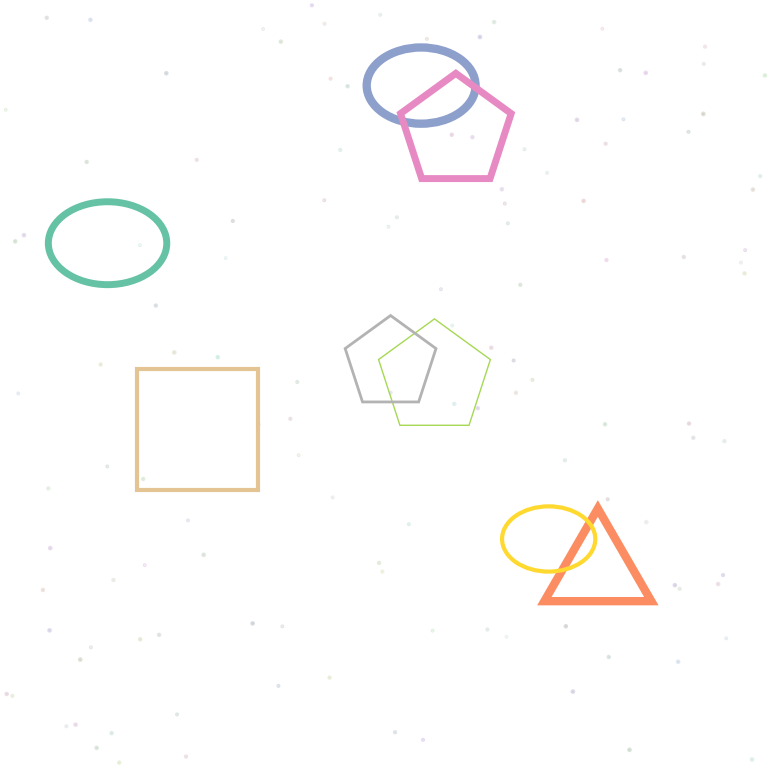[{"shape": "oval", "thickness": 2.5, "radius": 0.38, "center": [0.14, 0.684]}, {"shape": "triangle", "thickness": 3, "radius": 0.4, "center": [0.776, 0.259]}, {"shape": "oval", "thickness": 3, "radius": 0.35, "center": [0.547, 0.889]}, {"shape": "pentagon", "thickness": 2.5, "radius": 0.38, "center": [0.592, 0.829]}, {"shape": "pentagon", "thickness": 0.5, "radius": 0.38, "center": [0.564, 0.509]}, {"shape": "oval", "thickness": 1.5, "radius": 0.3, "center": [0.713, 0.3]}, {"shape": "square", "thickness": 1.5, "radius": 0.39, "center": [0.256, 0.442]}, {"shape": "pentagon", "thickness": 1, "radius": 0.31, "center": [0.507, 0.528]}]